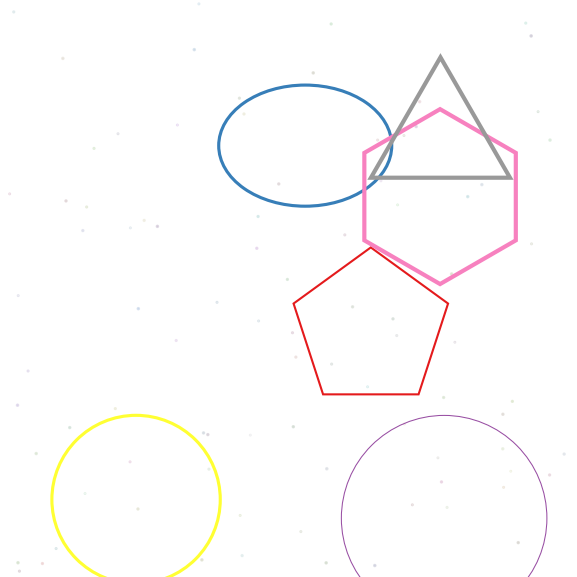[{"shape": "pentagon", "thickness": 1, "radius": 0.7, "center": [0.642, 0.43]}, {"shape": "oval", "thickness": 1.5, "radius": 0.75, "center": [0.529, 0.747]}, {"shape": "circle", "thickness": 0.5, "radius": 0.89, "center": [0.769, 0.102]}, {"shape": "circle", "thickness": 1.5, "radius": 0.73, "center": [0.236, 0.134]}, {"shape": "hexagon", "thickness": 2, "radius": 0.76, "center": [0.762, 0.659]}, {"shape": "triangle", "thickness": 2, "radius": 0.7, "center": [0.763, 0.761]}]